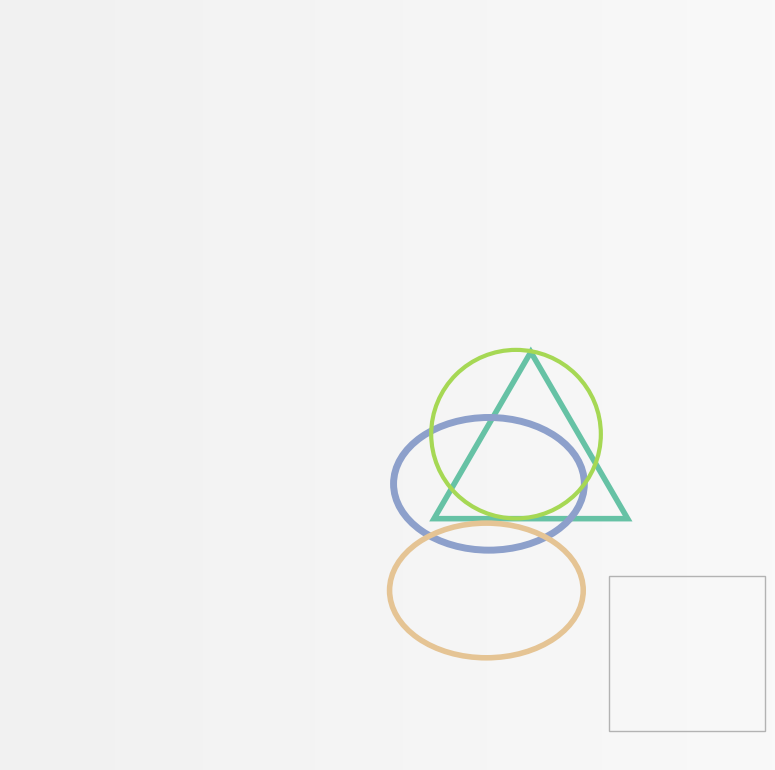[{"shape": "triangle", "thickness": 2, "radius": 0.72, "center": [0.685, 0.399]}, {"shape": "oval", "thickness": 2.5, "radius": 0.62, "center": [0.631, 0.372]}, {"shape": "circle", "thickness": 1.5, "radius": 0.55, "center": [0.666, 0.436]}, {"shape": "oval", "thickness": 2, "radius": 0.62, "center": [0.628, 0.233]}, {"shape": "square", "thickness": 0.5, "radius": 0.5, "center": [0.886, 0.152]}]